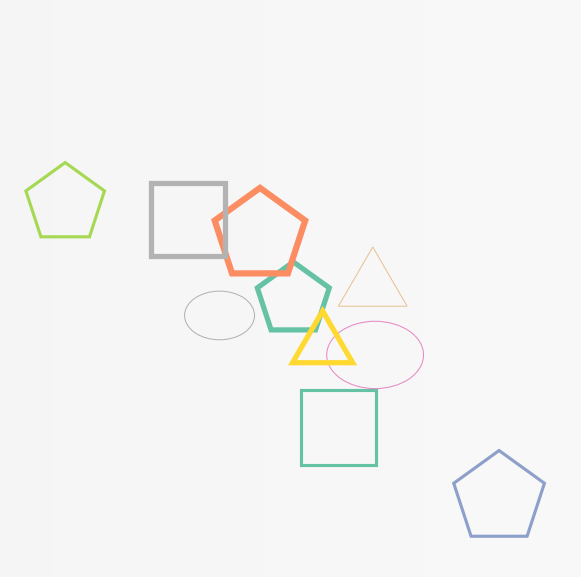[{"shape": "square", "thickness": 1.5, "radius": 0.32, "center": [0.582, 0.259]}, {"shape": "pentagon", "thickness": 2.5, "radius": 0.33, "center": [0.505, 0.481]}, {"shape": "pentagon", "thickness": 3, "radius": 0.41, "center": [0.447, 0.592]}, {"shape": "pentagon", "thickness": 1.5, "radius": 0.41, "center": [0.859, 0.137]}, {"shape": "oval", "thickness": 0.5, "radius": 0.42, "center": [0.645, 0.385]}, {"shape": "pentagon", "thickness": 1.5, "radius": 0.36, "center": [0.112, 0.647]}, {"shape": "triangle", "thickness": 2.5, "radius": 0.3, "center": [0.555, 0.401]}, {"shape": "triangle", "thickness": 0.5, "radius": 0.34, "center": [0.641, 0.503]}, {"shape": "square", "thickness": 2.5, "radius": 0.32, "center": [0.323, 0.619]}, {"shape": "oval", "thickness": 0.5, "radius": 0.3, "center": [0.378, 0.453]}]